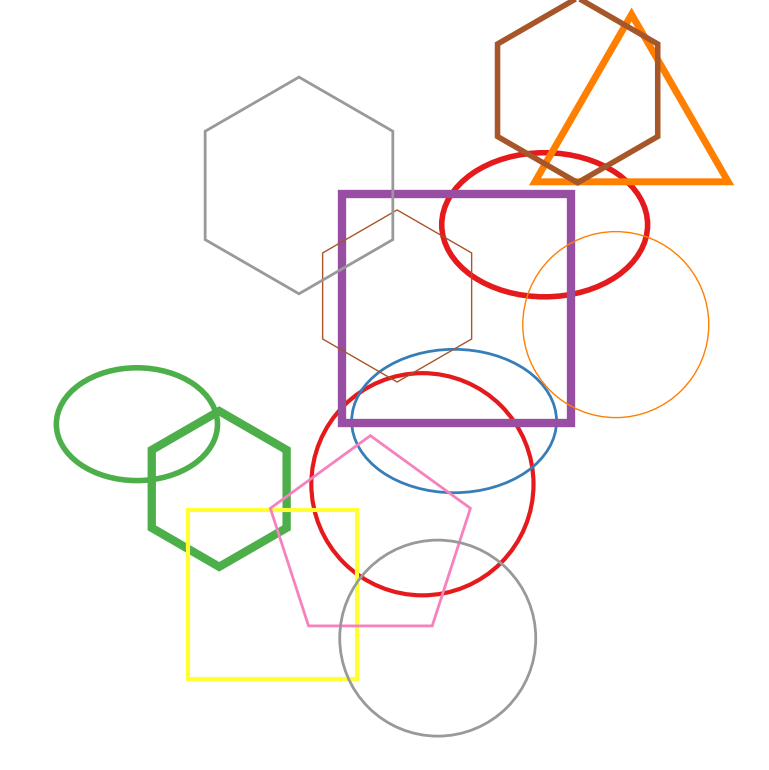[{"shape": "circle", "thickness": 1.5, "radius": 0.72, "center": [0.549, 0.371]}, {"shape": "oval", "thickness": 2, "radius": 0.67, "center": [0.707, 0.708]}, {"shape": "oval", "thickness": 1, "radius": 0.67, "center": [0.59, 0.453]}, {"shape": "oval", "thickness": 2, "radius": 0.52, "center": [0.178, 0.449]}, {"shape": "hexagon", "thickness": 3, "radius": 0.51, "center": [0.285, 0.365]}, {"shape": "square", "thickness": 3, "radius": 0.75, "center": [0.593, 0.599]}, {"shape": "circle", "thickness": 0.5, "radius": 0.6, "center": [0.8, 0.578]}, {"shape": "triangle", "thickness": 2.5, "radius": 0.72, "center": [0.82, 0.836]}, {"shape": "square", "thickness": 1.5, "radius": 0.55, "center": [0.354, 0.228]}, {"shape": "hexagon", "thickness": 0.5, "radius": 0.56, "center": [0.516, 0.616]}, {"shape": "hexagon", "thickness": 2, "radius": 0.6, "center": [0.75, 0.883]}, {"shape": "pentagon", "thickness": 1, "radius": 0.68, "center": [0.481, 0.298]}, {"shape": "hexagon", "thickness": 1, "radius": 0.7, "center": [0.388, 0.759]}, {"shape": "circle", "thickness": 1, "radius": 0.64, "center": [0.568, 0.171]}]